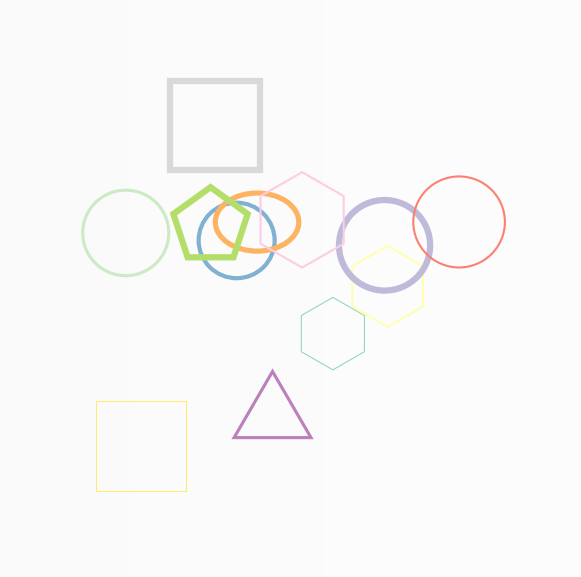[{"shape": "hexagon", "thickness": 0.5, "radius": 0.31, "center": [0.573, 0.421]}, {"shape": "hexagon", "thickness": 1, "radius": 0.35, "center": [0.667, 0.503]}, {"shape": "circle", "thickness": 3, "radius": 0.39, "center": [0.662, 0.574]}, {"shape": "circle", "thickness": 1, "radius": 0.39, "center": [0.79, 0.615]}, {"shape": "circle", "thickness": 2, "radius": 0.33, "center": [0.407, 0.583]}, {"shape": "oval", "thickness": 2.5, "radius": 0.36, "center": [0.442, 0.615]}, {"shape": "pentagon", "thickness": 3, "radius": 0.34, "center": [0.362, 0.608]}, {"shape": "hexagon", "thickness": 1, "radius": 0.41, "center": [0.52, 0.618]}, {"shape": "square", "thickness": 3, "radius": 0.38, "center": [0.37, 0.781]}, {"shape": "triangle", "thickness": 1.5, "radius": 0.38, "center": [0.469, 0.28]}, {"shape": "circle", "thickness": 1.5, "radius": 0.37, "center": [0.216, 0.596]}, {"shape": "square", "thickness": 0.5, "radius": 0.39, "center": [0.243, 0.227]}]